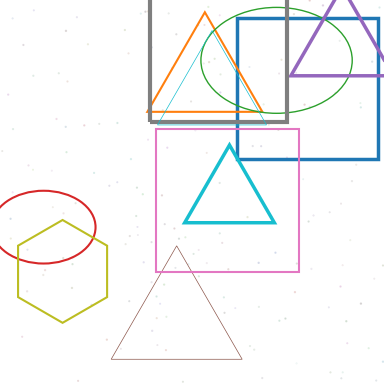[{"shape": "square", "thickness": 2.5, "radius": 0.92, "center": [0.798, 0.769]}, {"shape": "triangle", "thickness": 1.5, "radius": 0.86, "center": [0.532, 0.796]}, {"shape": "oval", "thickness": 1, "radius": 0.98, "center": [0.718, 0.843]}, {"shape": "oval", "thickness": 1.5, "radius": 0.68, "center": [0.113, 0.41]}, {"shape": "triangle", "thickness": 2.5, "radius": 0.77, "center": [0.889, 0.88]}, {"shape": "triangle", "thickness": 0.5, "radius": 0.98, "center": [0.459, 0.165]}, {"shape": "square", "thickness": 1.5, "radius": 0.93, "center": [0.592, 0.479]}, {"shape": "square", "thickness": 3, "radius": 0.89, "center": [0.567, 0.861]}, {"shape": "hexagon", "thickness": 1.5, "radius": 0.67, "center": [0.163, 0.295]}, {"shape": "triangle", "thickness": 2.5, "radius": 0.67, "center": [0.596, 0.489]}, {"shape": "triangle", "thickness": 0.5, "radius": 0.82, "center": [0.551, 0.757]}]